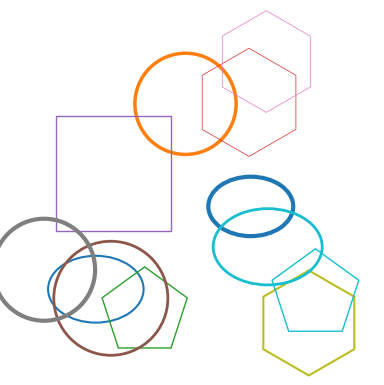[{"shape": "oval", "thickness": 3, "radius": 0.55, "center": [0.651, 0.464]}, {"shape": "oval", "thickness": 1.5, "radius": 0.62, "center": [0.249, 0.249]}, {"shape": "circle", "thickness": 2.5, "radius": 0.66, "center": [0.482, 0.73]}, {"shape": "pentagon", "thickness": 1, "radius": 0.58, "center": [0.376, 0.19]}, {"shape": "hexagon", "thickness": 0.5, "radius": 0.7, "center": [0.647, 0.734]}, {"shape": "square", "thickness": 1, "radius": 0.75, "center": [0.294, 0.55]}, {"shape": "circle", "thickness": 2, "radius": 0.74, "center": [0.288, 0.225]}, {"shape": "hexagon", "thickness": 0.5, "radius": 0.66, "center": [0.692, 0.84]}, {"shape": "circle", "thickness": 3, "radius": 0.66, "center": [0.115, 0.299]}, {"shape": "hexagon", "thickness": 1.5, "radius": 0.68, "center": [0.802, 0.161]}, {"shape": "pentagon", "thickness": 1, "radius": 0.59, "center": [0.819, 0.235]}, {"shape": "oval", "thickness": 2, "radius": 0.71, "center": [0.695, 0.359]}]